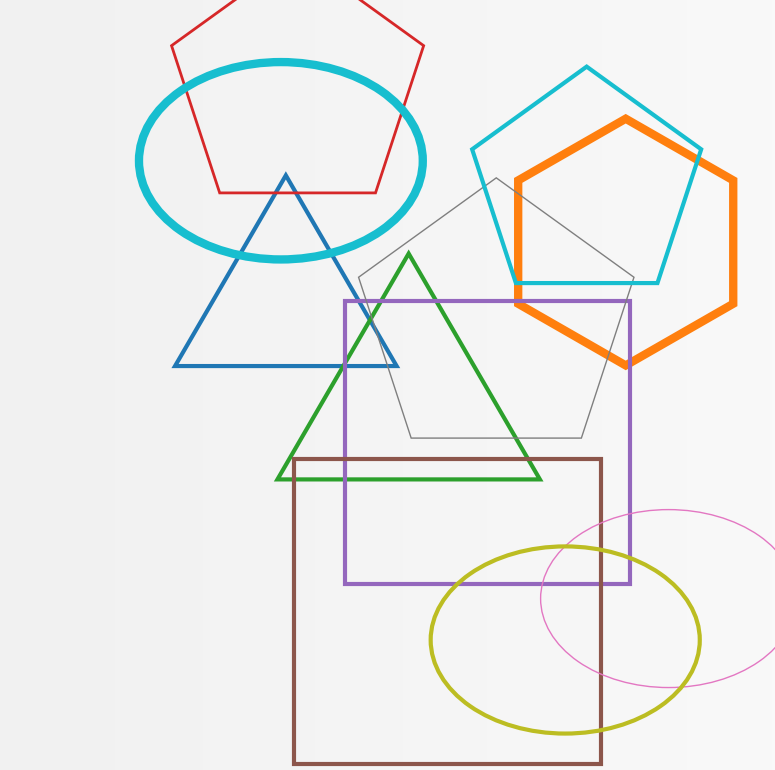[{"shape": "triangle", "thickness": 1.5, "radius": 0.83, "center": [0.369, 0.607]}, {"shape": "hexagon", "thickness": 3, "radius": 0.8, "center": [0.807, 0.686]}, {"shape": "triangle", "thickness": 1.5, "radius": 0.98, "center": [0.527, 0.475]}, {"shape": "pentagon", "thickness": 1, "radius": 0.86, "center": [0.384, 0.888]}, {"shape": "square", "thickness": 1.5, "radius": 0.92, "center": [0.629, 0.425]}, {"shape": "square", "thickness": 1.5, "radius": 0.99, "center": [0.578, 0.206]}, {"shape": "oval", "thickness": 0.5, "radius": 0.83, "center": [0.863, 0.223]}, {"shape": "pentagon", "thickness": 0.5, "radius": 0.93, "center": [0.64, 0.582]}, {"shape": "oval", "thickness": 1.5, "radius": 0.87, "center": [0.729, 0.169]}, {"shape": "oval", "thickness": 3, "radius": 0.92, "center": [0.362, 0.791]}, {"shape": "pentagon", "thickness": 1.5, "radius": 0.78, "center": [0.757, 0.758]}]